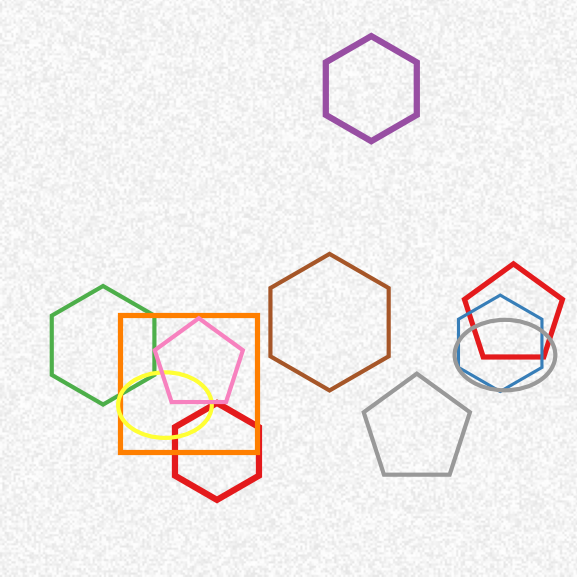[{"shape": "hexagon", "thickness": 3, "radius": 0.42, "center": [0.376, 0.218]}, {"shape": "pentagon", "thickness": 2.5, "radius": 0.45, "center": [0.889, 0.453]}, {"shape": "hexagon", "thickness": 1.5, "radius": 0.42, "center": [0.866, 0.405]}, {"shape": "hexagon", "thickness": 2, "radius": 0.51, "center": [0.178, 0.401]}, {"shape": "hexagon", "thickness": 3, "radius": 0.45, "center": [0.643, 0.846]}, {"shape": "square", "thickness": 2.5, "radius": 0.59, "center": [0.327, 0.334]}, {"shape": "oval", "thickness": 2, "radius": 0.41, "center": [0.286, 0.298]}, {"shape": "hexagon", "thickness": 2, "radius": 0.59, "center": [0.571, 0.441]}, {"shape": "pentagon", "thickness": 2, "radius": 0.4, "center": [0.344, 0.368]}, {"shape": "pentagon", "thickness": 2, "radius": 0.48, "center": [0.722, 0.255]}, {"shape": "oval", "thickness": 2, "radius": 0.44, "center": [0.874, 0.384]}]